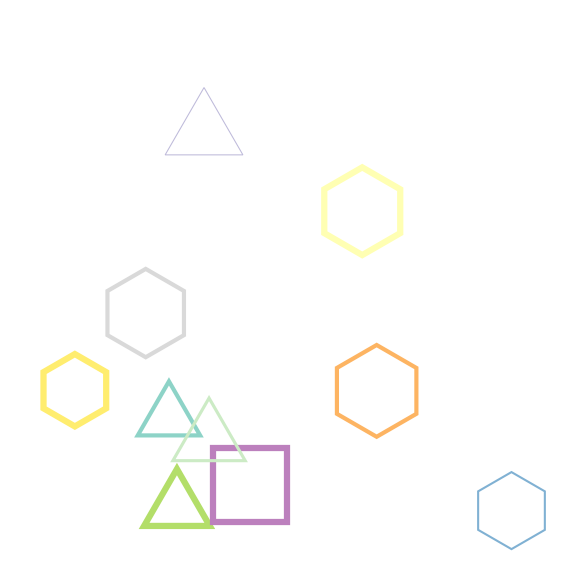[{"shape": "triangle", "thickness": 2, "radius": 0.31, "center": [0.293, 0.276]}, {"shape": "hexagon", "thickness": 3, "radius": 0.38, "center": [0.627, 0.633]}, {"shape": "triangle", "thickness": 0.5, "radius": 0.39, "center": [0.353, 0.77]}, {"shape": "hexagon", "thickness": 1, "radius": 0.33, "center": [0.886, 0.115]}, {"shape": "hexagon", "thickness": 2, "radius": 0.4, "center": [0.652, 0.322]}, {"shape": "triangle", "thickness": 3, "radius": 0.33, "center": [0.306, 0.121]}, {"shape": "hexagon", "thickness": 2, "radius": 0.38, "center": [0.252, 0.457]}, {"shape": "square", "thickness": 3, "radius": 0.32, "center": [0.434, 0.159]}, {"shape": "triangle", "thickness": 1.5, "radius": 0.36, "center": [0.362, 0.238]}, {"shape": "hexagon", "thickness": 3, "radius": 0.31, "center": [0.13, 0.323]}]